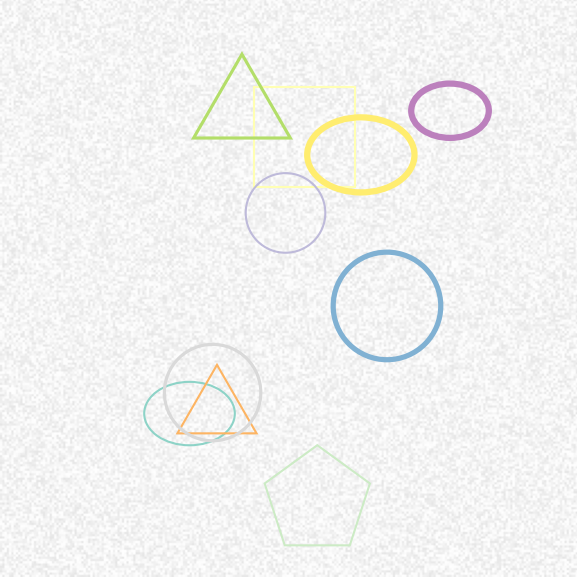[{"shape": "oval", "thickness": 1, "radius": 0.39, "center": [0.328, 0.283]}, {"shape": "square", "thickness": 1, "radius": 0.44, "center": [0.528, 0.762]}, {"shape": "circle", "thickness": 1, "radius": 0.34, "center": [0.494, 0.63]}, {"shape": "circle", "thickness": 2.5, "radius": 0.47, "center": [0.67, 0.469]}, {"shape": "triangle", "thickness": 1, "radius": 0.4, "center": [0.376, 0.288]}, {"shape": "triangle", "thickness": 1.5, "radius": 0.48, "center": [0.419, 0.809]}, {"shape": "circle", "thickness": 1.5, "radius": 0.42, "center": [0.368, 0.319]}, {"shape": "oval", "thickness": 3, "radius": 0.34, "center": [0.779, 0.807]}, {"shape": "pentagon", "thickness": 1, "radius": 0.48, "center": [0.549, 0.132]}, {"shape": "oval", "thickness": 3, "radius": 0.46, "center": [0.625, 0.731]}]